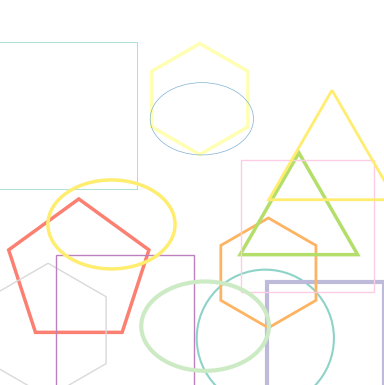[{"shape": "circle", "thickness": 1.5, "radius": 0.89, "center": [0.689, 0.121]}, {"shape": "square", "thickness": 0.5, "radius": 0.96, "center": [0.164, 0.7]}, {"shape": "hexagon", "thickness": 2.5, "radius": 0.72, "center": [0.519, 0.743]}, {"shape": "square", "thickness": 3, "radius": 0.76, "center": [0.846, 0.114]}, {"shape": "pentagon", "thickness": 2.5, "radius": 0.96, "center": [0.205, 0.292]}, {"shape": "oval", "thickness": 0.5, "radius": 0.67, "center": [0.524, 0.691]}, {"shape": "hexagon", "thickness": 2, "radius": 0.71, "center": [0.697, 0.291]}, {"shape": "triangle", "thickness": 2.5, "radius": 0.88, "center": [0.776, 0.427]}, {"shape": "square", "thickness": 1, "radius": 0.86, "center": [0.798, 0.413]}, {"shape": "hexagon", "thickness": 1, "radius": 0.87, "center": [0.125, 0.142]}, {"shape": "square", "thickness": 1, "radius": 0.9, "center": [0.325, 0.157]}, {"shape": "oval", "thickness": 3, "radius": 0.83, "center": [0.533, 0.153]}, {"shape": "triangle", "thickness": 2, "radius": 0.95, "center": [0.862, 0.576]}, {"shape": "oval", "thickness": 2.5, "radius": 0.83, "center": [0.29, 0.417]}]